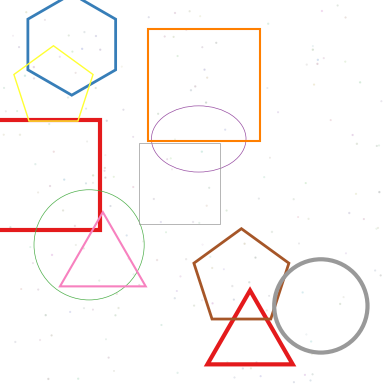[{"shape": "square", "thickness": 3, "radius": 0.71, "center": [0.118, 0.544]}, {"shape": "triangle", "thickness": 3, "radius": 0.64, "center": [0.649, 0.118]}, {"shape": "hexagon", "thickness": 2, "radius": 0.66, "center": [0.186, 0.884]}, {"shape": "circle", "thickness": 0.5, "radius": 0.72, "center": [0.231, 0.364]}, {"shape": "oval", "thickness": 0.5, "radius": 0.61, "center": [0.516, 0.639]}, {"shape": "square", "thickness": 1.5, "radius": 0.73, "center": [0.53, 0.778]}, {"shape": "pentagon", "thickness": 1, "radius": 0.54, "center": [0.139, 0.773]}, {"shape": "pentagon", "thickness": 2, "radius": 0.65, "center": [0.627, 0.276]}, {"shape": "triangle", "thickness": 1.5, "radius": 0.64, "center": [0.267, 0.32]}, {"shape": "square", "thickness": 0.5, "radius": 0.53, "center": [0.467, 0.524]}, {"shape": "circle", "thickness": 3, "radius": 0.61, "center": [0.833, 0.205]}]